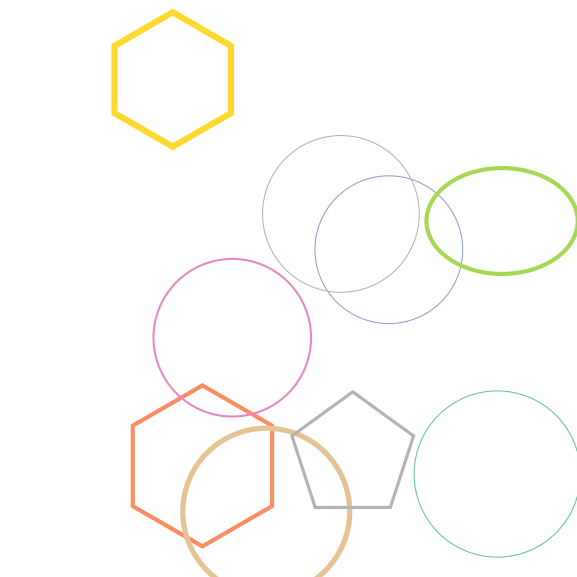[{"shape": "circle", "thickness": 0.5, "radius": 0.72, "center": [0.861, 0.178]}, {"shape": "hexagon", "thickness": 2, "radius": 0.7, "center": [0.351, 0.192]}, {"shape": "circle", "thickness": 0.5, "radius": 0.64, "center": [0.673, 0.567]}, {"shape": "circle", "thickness": 1, "radius": 0.68, "center": [0.402, 0.414]}, {"shape": "oval", "thickness": 2, "radius": 0.65, "center": [0.869, 0.616]}, {"shape": "hexagon", "thickness": 3, "radius": 0.58, "center": [0.299, 0.861]}, {"shape": "circle", "thickness": 2.5, "radius": 0.72, "center": [0.461, 0.113]}, {"shape": "pentagon", "thickness": 1.5, "radius": 0.55, "center": [0.611, 0.21]}, {"shape": "circle", "thickness": 0.5, "radius": 0.68, "center": [0.59, 0.629]}]